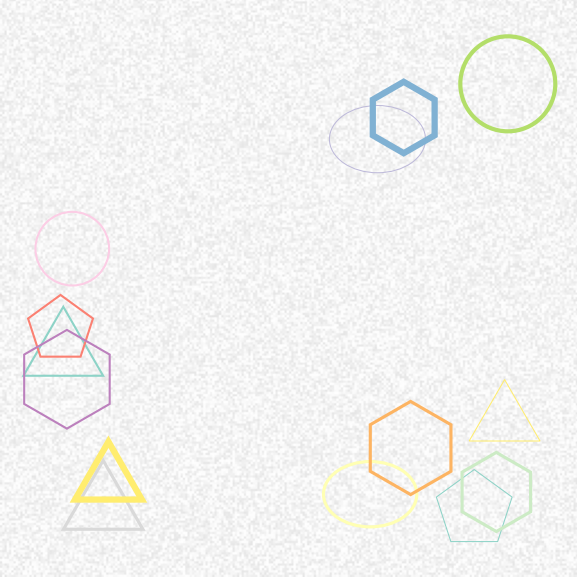[{"shape": "triangle", "thickness": 1, "radius": 0.4, "center": [0.11, 0.388]}, {"shape": "pentagon", "thickness": 0.5, "radius": 0.34, "center": [0.821, 0.117]}, {"shape": "oval", "thickness": 1.5, "radius": 0.4, "center": [0.641, 0.143]}, {"shape": "oval", "thickness": 0.5, "radius": 0.42, "center": [0.654, 0.758]}, {"shape": "pentagon", "thickness": 1, "radius": 0.3, "center": [0.105, 0.429]}, {"shape": "hexagon", "thickness": 3, "radius": 0.31, "center": [0.699, 0.796]}, {"shape": "hexagon", "thickness": 1.5, "radius": 0.4, "center": [0.711, 0.223]}, {"shape": "circle", "thickness": 2, "radius": 0.41, "center": [0.879, 0.854]}, {"shape": "circle", "thickness": 1, "radius": 0.32, "center": [0.125, 0.569]}, {"shape": "triangle", "thickness": 1.5, "radius": 0.4, "center": [0.179, 0.122]}, {"shape": "hexagon", "thickness": 1, "radius": 0.43, "center": [0.116, 0.342]}, {"shape": "hexagon", "thickness": 1.5, "radius": 0.34, "center": [0.859, 0.147]}, {"shape": "triangle", "thickness": 3, "radius": 0.33, "center": [0.188, 0.167]}, {"shape": "triangle", "thickness": 0.5, "radius": 0.35, "center": [0.874, 0.271]}]